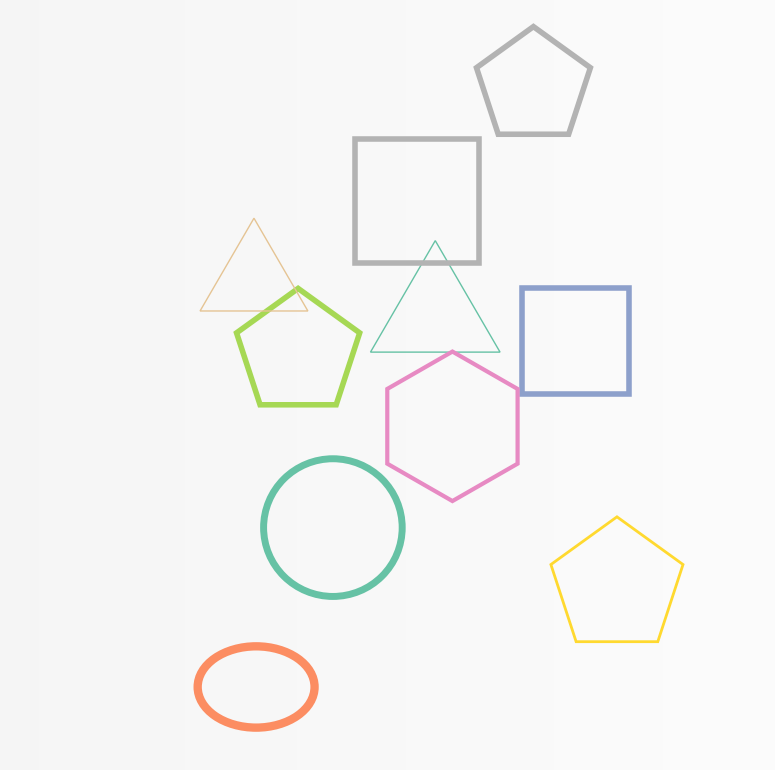[{"shape": "triangle", "thickness": 0.5, "radius": 0.48, "center": [0.562, 0.591]}, {"shape": "circle", "thickness": 2.5, "radius": 0.45, "center": [0.43, 0.315]}, {"shape": "oval", "thickness": 3, "radius": 0.38, "center": [0.33, 0.108]}, {"shape": "square", "thickness": 2, "radius": 0.34, "center": [0.743, 0.557]}, {"shape": "hexagon", "thickness": 1.5, "radius": 0.49, "center": [0.584, 0.446]}, {"shape": "pentagon", "thickness": 2, "radius": 0.42, "center": [0.385, 0.542]}, {"shape": "pentagon", "thickness": 1, "radius": 0.45, "center": [0.796, 0.239]}, {"shape": "triangle", "thickness": 0.5, "radius": 0.4, "center": [0.328, 0.636]}, {"shape": "square", "thickness": 2, "radius": 0.4, "center": [0.538, 0.739]}, {"shape": "pentagon", "thickness": 2, "radius": 0.39, "center": [0.688, 0.888]}]